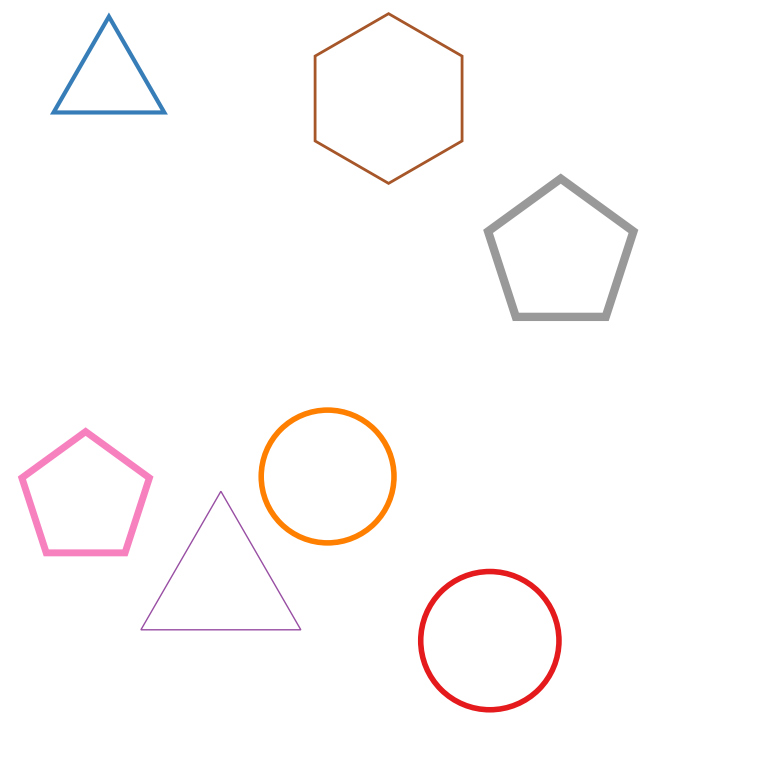[{"shape": "circle", "thickness": 2, "radius": 0.45, "center": [0.636, 0.168]}, {"shape": "triangle", "thickness": 1.5, "radius": 0.42, "center": [0.141, 0.895]}, {"shape": "triangle", "thickness": 0.5, "radius": 0.6, "center": [0.287, 0.242]}, {"shape": "circle", "thickness": 2, "radius": 0.43, "center": [0.425, 0.381]}, {"shape": "hexagon", "thickness": 1, "radius": 0.55, "center": [0.505, 0.872]}, {"shape": "pentagon", "thickness": 2.5, "radius": 0.44, "center": [0.111, 0.352]}, {"shape": "pentagon", "thickness": 3, "radius": 0.5, "center": [0.728, 0.669]}]